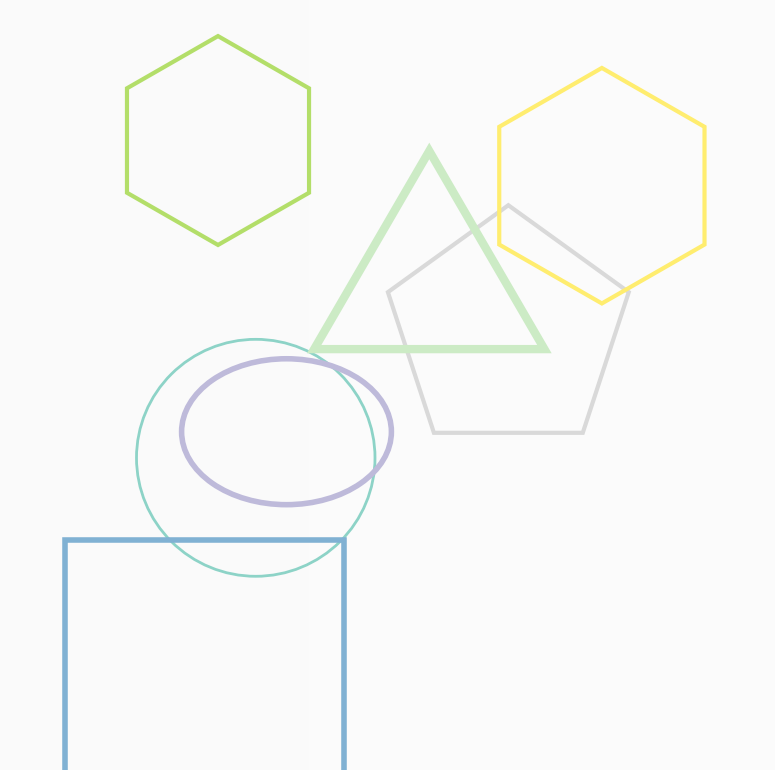[{"shape": "circle", "thickness": 1, "radius": 0.77, "center": [0.33, 0.405]}, {"shape": "oval", "thickness": 2, "radius": 0.68, "center": [0.37, 0.439]}, {"shape": "square", "thickness": 2, "radius": 0.9, "center": [0.264, 0.119]}, {"shape": "hexagon", "thickness": 1.5, "radius": 0.68, "center": [0.281, 0.818]}, {"shape": "pentagon", "thickness": 1.5, "radius": 0.82, "center": [0.656, 0.57]}, {"shape": "triangle", "thickness": 3, "radius": 0.86, "center": [0.554, 0.632]}, {"shape": "hexagon", "thickness": 1.5, "radius": 0.76, "center": [0.777, 0.759]}]